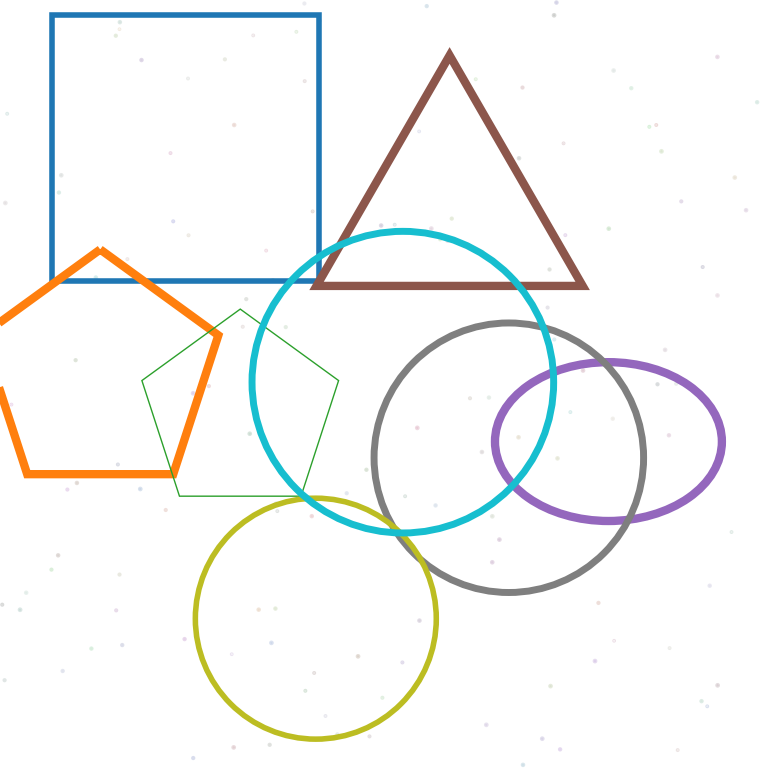[{"shape": "square", "thickness": 2, "radius": 0.87, "center": [0.241, 0.808]}, {"shape": "pentagon", "thickness": 3, "radius": 0.81, "center": [0.13, 0.515]}, {"shape": "pentagon", "thickness": 0.5, "radius": 0.67, "center": [0.312, 0.464]}, {"shape": "oval", "thickness": 3, "radius": 0.74, "center": [0.79, 0.427]}, {"shape": "triangle", "thickness": 3, "radius": 1.0, "center": [0.584, 0.728]}, {"shape": "circle", "thickness": 2.5, "radius": 0.88, "center": [0.661, 0.406]}, {"shape": "circle", "thickness": 2, "radius": 0.78, "center": [0.41, 0.197]}, {"shape": "circle", "thickness": 2.5, "radius": 0.98, "center": [0.523, 0.504]}]